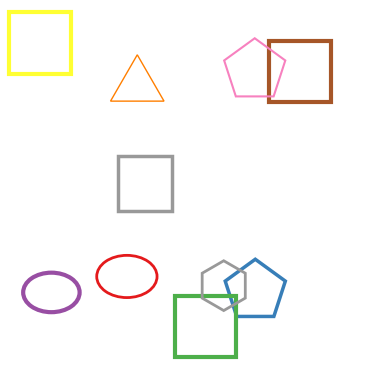[{"shape": "oval", "thickness": 2, "radius": 0.39, "center": [0.33, 0.282]}, {"shape": "pentagon", "thickness": 2.5, "radius": 0.41, "center": [0.663, 0.244]}, {"shape": "square", "thickness": 3, "radius": 0.39, "center": [0.534, 0.151]}, {"shape": "oval", "thickness": 3, "radius": 0.37, "center": [0.133, 0.24]}, {"shape": "triangle", "thickness": 1, "radius": 0.4, "center": [0.357, 0.777]}, {"shape": "square", "thickness": 3, "radius": 0.4, "center": [0.104, 0.888]}, {"shape": "square", "thickness": 3, "radius": 0.4, "center": [0.779, 0.815]}, {"shape": "pentagon", "thickness": 1.5, "radius": 0.42, "center": [0.662, 0.817]}, {"shape": "hexagon", "thickness": 2, "radius": 0.32, "center": [0.581, 0.258]}, {"shape": "square", "thickness": 2.5, "radius": 0.35, "center": [0.377, 0.523]}]